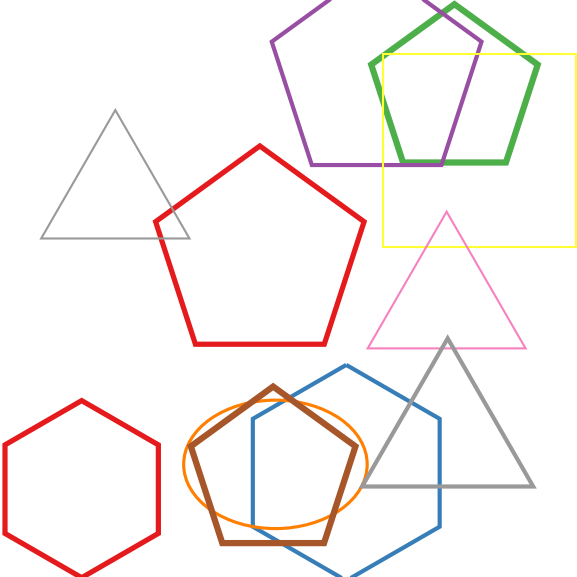[{"shape": "hexagon", "thickness": 2.5, "radius": 0.77, "center": [0.141, 0.152]}, {"shape": "pentagon", "thickness": 2.5, "radius": 0.95, "center": [0.45, 0.557]}, {"shape": "hexagon", "thickness": 2, "radius": 0.93, "center": [0.6, 0.18]}, {"shape": "pentagon", "thickness": 3, "radius": 0.76, "center": [0.787, 0.84]}, {"shape": "pentagon", "thickness": 2, "radius": 0.95, "center": [0.652, 0.868]}, {"shape": "oval", "thickness": 1.5, "radius": 0.79, "center": [0.477, 0.195]}, {"shape": "square", "thickness": 1, "radius": 0.84, "center": [0.83, 0.739]}, {"shape": "pentagon", "thickness": 3, "radius": 0.75, "center": [0.473, 0.18]}, {"shape": "triangle", "thickness": 1, "radius": 0.79, "center": [0.773, 0.475]}, {"shape": "triangle", "thickness": 1, "radius": 0.74, "center": [0.2, 0.66]}, {"shape": "triangle", "thickness": 2, "radius": 0.86, "center": [0.775, 0.242]}]